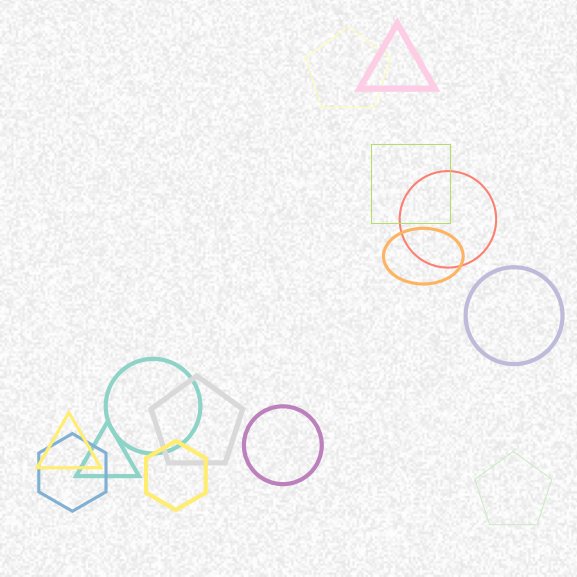[{"shape": "circle", "thickness": 2, "radius": 0.41, "center": [0.265, 0.296]}, {"shape": "triangle", "thickness": 2, "radius": 0.31, "center": [0.186, 0.206]}, {"shape": "pentagon", "thickness": 0.5, "radius": 0.39, "center": [0.603, 0.875]}, {"shape": "circle", "thickness": 2, "radius": 0.42, "center": [0.89, 0.453]}, {"shape": "circle", "thickness": 1, "radius": 0.42, "center": [0.776, 0.619]}, {"shape": "hexagon", "thickness": 1.5, "radius": 0.34, "center": [0.125, 0.181]}, {"shape": "oval", "thickness": 1.5, "radius": 0.34, "center": [0.733, 0.556]}, {"shape": "square", "thickness": 0.5, "radius": 0.34, "center": [0.711, 0.682]}, {"shape": "triangle", "thickness": 3, "radius": 0.38, "center": [0.688, 0.883]}, {"shape": "pentagon", "thickness": 2.5, "radius": 0.42, "center": [0.341, 0.265]}, {"shape": "circle", "thickness": 2, "radius": 0.34, "center": [0.49, 0.228]}, {"shape": "pentagon", "thickness": 0.5, "radius": 0.35, "center": [0.889, 0.147]}, {"shape": "triangle", "thickness": 1.5, "radius": 0.32, "center": [0.119, 0.221]}, {"shape": "hexagon", "thickness": 2, "radius": 0.3, "center": [0.305, 0.176]}]